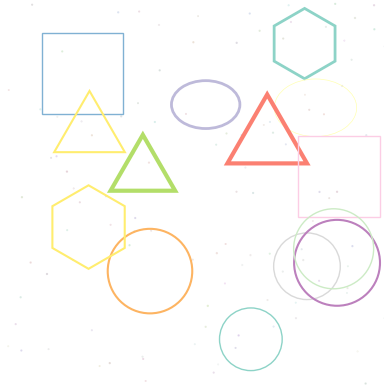[{"shape": "hexagon", "thickness": 2, "radius": 0.46, "center": [0.791, 0.887]}, {"shape": "circle", "thickness": 1, "radius": 0.41, "center": [0.652, 0.119]}, {"shape": "oval", "thickness": 0.5, "radius": 0.53, "center": [0.819, 0.72]}, {"shape": "oval", "thickness": 2, "radius": 0.44, "center": [0.534, 0.728]}, {"shape": "triangle", "thickness": 3, "radius": 0.6, "center": [0.694, 0.635]}, {"shape": "square", "thickness": 1, "radius": 0.53, "center": [0.214, 0.809]}, {"shape": "circle", "thickness": 1.5, "radius": 0.55, "center": [0.39, 0.296]}, {"shape": "triangle", "thickness": 3, "radius": 0.48, "center": [0.371, 0.553]}, {"shape": "square", "thickness": 1, "radius": 0.53, "center": [0.881, 0.542]}, {"shape": "circle", "thickness": 1, "radius": 0.43, "center": [0.797, 0.308]}, {"shape": "circle", "thickness": 1.5, "radius": 0.56, "center": [0.875, 0.317]}, {"shape": "circle", "thickness": 1, "radius": 0.52, "center": [0.867, 0.354]}, {"shape": "triangle", "thickness": 1.5, "radius": 0.53, "center": [0.232, 0.658]}, {"shape": "hexagon", "thickness": 1.5, "radius": 0.54, "center": [0.23, 0.41]}]